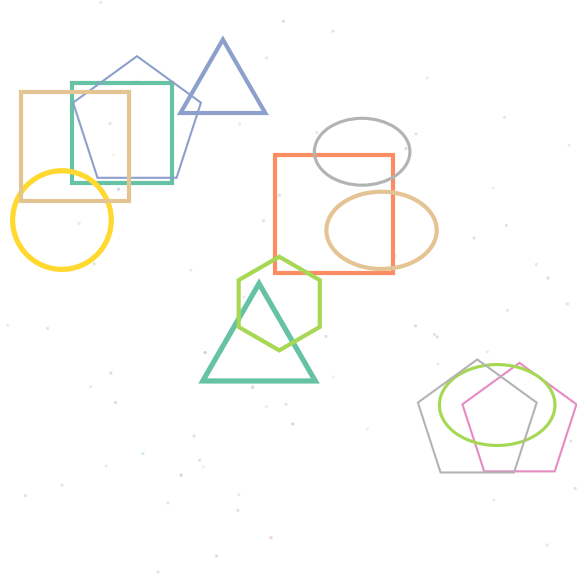[{"shape": "square", "thickness": 2, "radius": 0.43, "center": [0.211, 0.769]}, {"shape": "triangle", "thickness": 2.5, "radius": 0.56, "center": [0.449, 0.396]}, {"shape": "square", "thickness": 2, "radius": 0.51, "center": [0.579, 0.629]}, {"shape": "triangle", "thickness": 2, "radius": 0.42, "center": [0.386, 0.846]}, {"shape": "pentagon", "thickness": 1, "radius": 0.58, "center": [0.237, 0.785]}, {"shape": "pentagon", "thickness": 1, "radius": 0.52, "center": [0.899, 0.267]}, {"shape": "hexagon", "thickness": 2, "radius": 0.41, "center": [0.484, 0.474]}, {"shape": "oval", "thickness": 1.5, "radius": 0.5, "center": [0.861, 0.298]}, {"shape": "circle", "thickness": 2.5, "radius": 0.43, "center": [0.107, 0.618]}, {"shape": "square", "thickness": 2, "radius": 0.47, "center": [0.13, 0.746]}, {"shape": "oval", "thickness": 2, "radius": 0.48, "center": [0.661, 0.6]}, {"shape": "oval", "thickness": 1.5, "radius": 0.41, "center": [0.627, 0.736]}, {"shape": "pentagon", "thickness": 1, "radius": 0.54, "center": [0.826, 0.269]}]